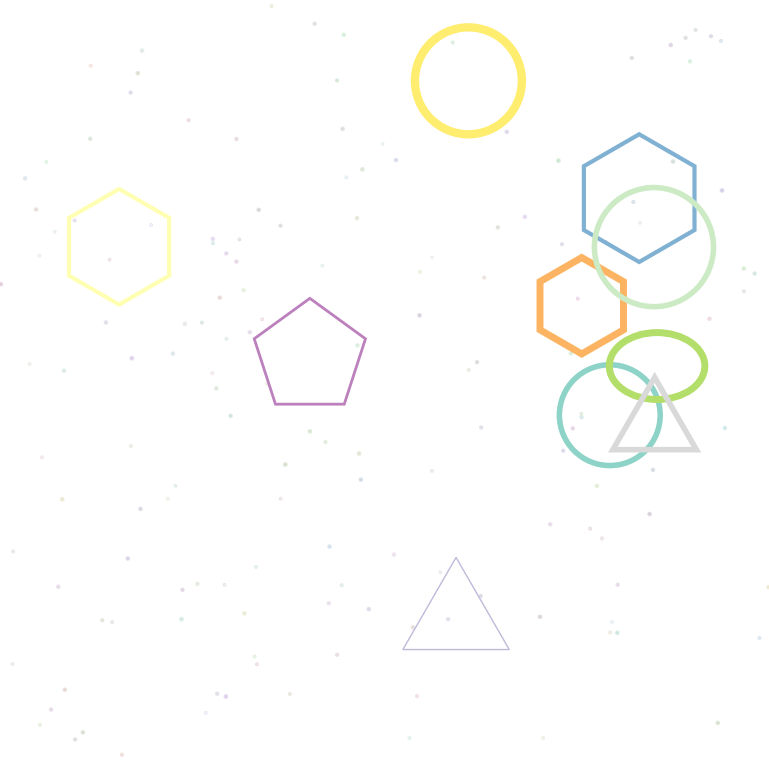[{"shape": "circle", "thickness": 2, "radius": 0.33, "center": [0.792, 0.461]}, {"shape": "hexagon", "thickness": 1.5, "radius": 0.38, "center": [0.155, 0.679]}, {"shape": "triangle", "thickness": 0.5, "radius": 0.4, "center": [0.592, 0.196]}, {"shape": "hexagon", "thickness": 1.5, "radius": 0.41, "center": [0.83, 0.743]}, {"shape": "hexagon", "thickness": 2.5, "radius": 0.31, "center": [0.756, 0.603]}, {"shape": "oval", "thickness": 2.5, "radius": 0.31, "center": [0.853, 0.525]}, {"shape": "triangle", "thickness": 2, "radius": 0.31, "center": [0.85, 0.447]}, {"shape": "pentagon", "thickness": 1, "radius": 0.38, "center": [0.402, 0.537]}, {"shape": "circle", "thickness": 2, "radius": 0.39, "center": [0.849, 0.679]}, {"shape": "circle", "thickness": 3, "radius": 0.35, "center": [0.608, 0.895]}]